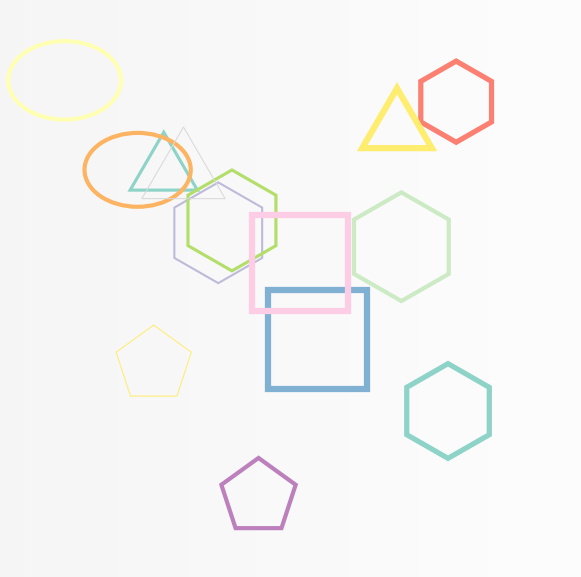[{"shape": "triangle", "thickness": 1.5, "radius": 0.33, "center": [0.282, 0.703]}, {"shape": "hexagon", "thickness": 2.5, "radius": 0.41, "center": [0.771, 0.287]}, {"shape": "oval", "thickness": 2, "radius": 0.49, "center": [0.111, 0.86]}, {"shape": "hexagon", "thickness": 1, "radius": 0.44, "center": [0.375, 0.596]}, {"shape": "hexagon", "thickness": 2.5, "radius": 0.35, "center": [0.785, 0.823]}, {"shape": "square", "thickness": 3, "radius": 0.43, "center": [0.546, 0.412]}, {"shape": "oval", "thickness": 2, "radius": 0.46, "center": [0.237, 0.705]}, {"shape": "hexagon", "thickness": 1.5, "radius": 0.44, "center": [0.399, 0.617]}, {"shape": "square", "thickness": 3, "radius": 0.41, "center": [0.517, 0.544]}, {"shape": "triangle", "thickness": 0.5, "radius": 0.41, "center": [0.316, 0.697]}, {"shape": "pentagon", "thickness": 2, "radius": 0.34, "center": [0.445, 0.139]}, {"shape": "hexagon", "thickness": 2, "radius": 0.47, "center": [0.691, 0.572]}, {"shape": "triangle", "thickness": 3, "radius": 0.35, "center": [0.683, 0.777]}, {"shape": "pentagon", "thickness": 0.5, "radius": 0.34, "center": [0.264, 0.368]}]